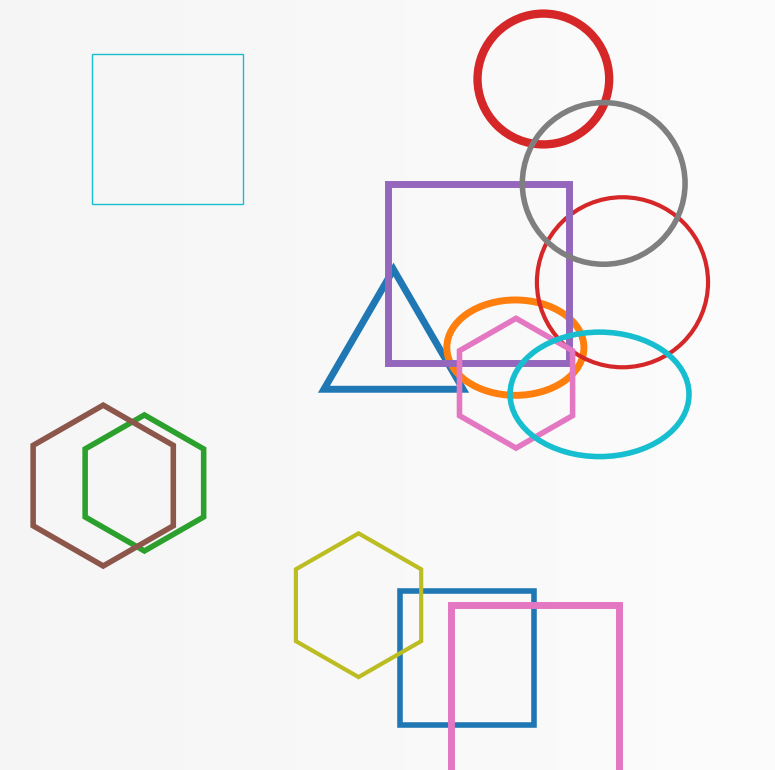[{"shape": "square", "thickness": 2, "radius": 0.43, "center": [0.603, 0.146]}, {"shape": "triangle", "thickness": 2.5, "radius": 0.52, "center": [0.508, 0.546]}, {"shape": "oval", "thickness": 2.5, "radius": 0.44, "center": [0.665, 0.549]}, {"shape": "hexagon", "thickness": 2, "radius": 0.44, "center": [0.186, 0.373]}, {"shape": "circle", "thickness": 3, "radius": 0.42, "center": [0.701, 0.897]}, {"shape": "circle", "thickness": 1.5, "radius": 0.55, "center": [0.803, 0.633]}, {"shape": "square", "thickness": 2.5, "radius": 0.58, "center": [0.618, 0.645]}, {"shape": "hexagon", "thickness": 2, "radius": 0.52, "center": [0.133, 0.369]}, {"shape": "hexagon", "thickness": 2, "radius": 0.42, "center": [0.666, 0.502]}, {"shape": "square", "thickness": 2.5, "radius": 0.54, "center": [0.69, 0.106]}, {"shape": "circle", "thickness": 2, "radius": 0.52, "center": [0.779, 0.762]}, {"shape": "hexagon", "thickness": 1.5, "radius": 0.47, "center": [0.463, 0.214]}, {"shape": "oval", "thickness": 2, "radius": 0.58, "center": [0.774, 0.488]}, {"shape": "square", "thickness": 0.5, "radius": 0.49, "center": [0.216, 0.833]}]